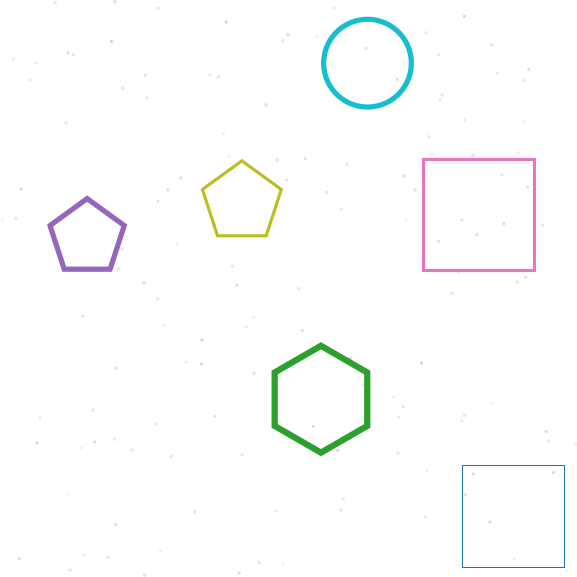[{"shape": "square", "thickness": 0.5, "radius": 0.44, "center": [0.888, 0.106]}, {"shape": "hexagon", "thickness": 3, "radius": 0.46, "center": [0.556, 0.308]}, {"shape": "pentagon", "thickness": 2.5, "radius": 0.34, "center": [0.151, 0.588]}, {"shape": "square", "thickness": 1.5, "radius": 0.48, "center": [0.829, 0.627]}, {"shape": "pentagon", "thickness": 1.5, "radius": 0.36, "center": [0.419, 0.649]}, {"shape": "circle", "thickness": 2.5, "radius": 0.38, "center": [0.636, 0.89]}]